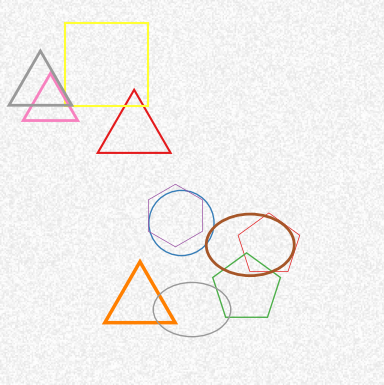[{"shape": "pentagon", "thickness": 0.5, "radius": 0.42, "center": [0.698, 0.363]}, {"shape": "triangle", "thickness": 1.5, "radius": 0.55, "center": [0.348, 0.658]}, {"shape": "circle", "thickness": 1, "radius": 0.42, "center": [0.471, 0.421]}, {"shape": "pentagon", "thickness": 1, "radius": 0.46, "center": [0.64, 0.251]}, {"shape": "hexagon", "thickness": 0.5, "radius": 0.41, "center": [0.456, 0.44]}, {"shape": "triangle", "thickness": 2.5, "radius": 0.53, "center": [0.364, 0.215]}, {"shape": "square", "thickness": 1.5, "radius": 0.54, "center": [0.276, 0.833]}, {"shape": "oval", "thickness": 2, "radius": 0.57, "center": [0.65, 0.364]}, {"shape": "triangle", "thickness": 2, "radius": 0.41, "center": [0.131, 0.728]}, {"shape": "triangle", "thickness": 2, "radius": 0.47, "center": [0.105, 0.774]}, {"shape": "oval", "thickness": 1, "radius": 0.5, "center": [0.499, 0.196]}]